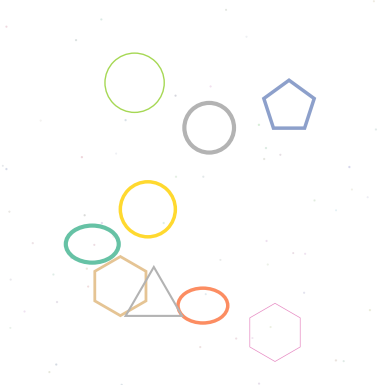[{"shape": "oval", "thickness": 3, "radius": 0.34, "center": [0.24, 0.366]}, {"shape": "oval", "thickness": 2.5, "radius": 0.32, "center": [0.527, 0.206]}, {"shape": "pentagon", "thickness": 2.5, "radius": 0.34, "center": [0.751, 0.723]}, {"shape": "hexagon", "thickness": 0.5, "radius": 0.38, "center": [0.714, 0.137]}, {"shape": "circle", "thickness": 1, "radius": 0.38, "center": [0.35, 0.785]}, {"shape": "circle", "thickness": 2.5, "radius": 0.36, "center": [0.384, 0.456]}, {"shape": "hexagon", "thickness": 2, "radius": 0.38, "center": [0.313, 0.257]}, {"shape": "triangle", "thickness": 1.5, "radius": 0.42, "center": [0.4, 0.222]}, {"shape": "circle", "thickness": 3, "radius": 0.32, "center": [0.543, 0.668]}]